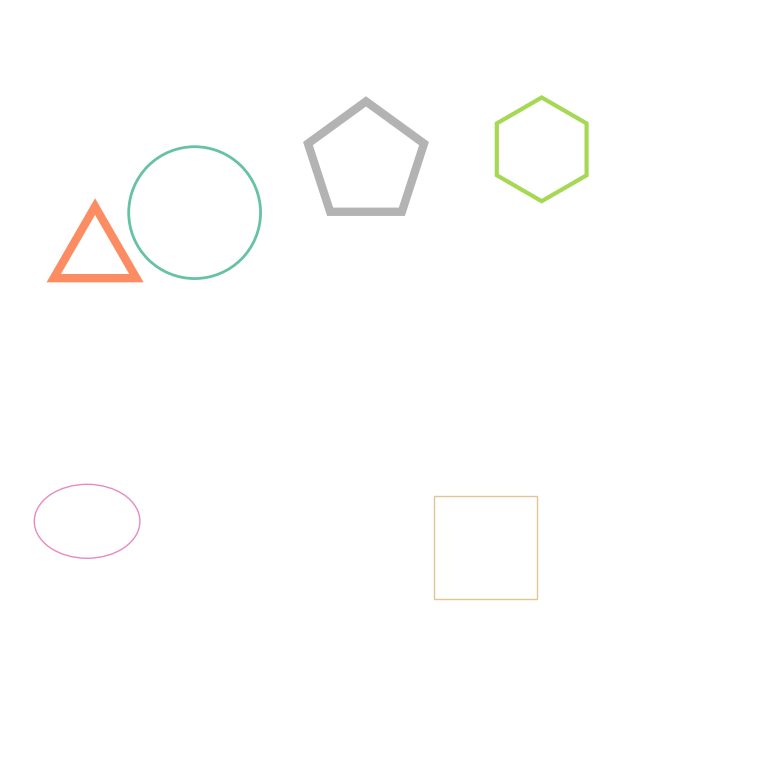[{"shape": "circle", "thickness": 1, "radius": 0.43, "center": [0.253, 0.724]}, {"shape": "triangle", "thickness": 3, "radius": 0.31, "center": [0.123, 0.67]}, {"shape": "oval", "thickness": 0.5, "radius": 0.34, "center": [0.113, 0.323]}, {"shape": "hexagon", "thickness": 1.5, "radius": 0.34, "center": [0.703, 0.806]}, {"shape": "square", "thickness": 0.5, "radius": 0.33, "center": [0.631, 0.288]}, {"shape": "pentagon", "thickness": 3, "radius": 0.4, "center": [0.475, 0.789]}]